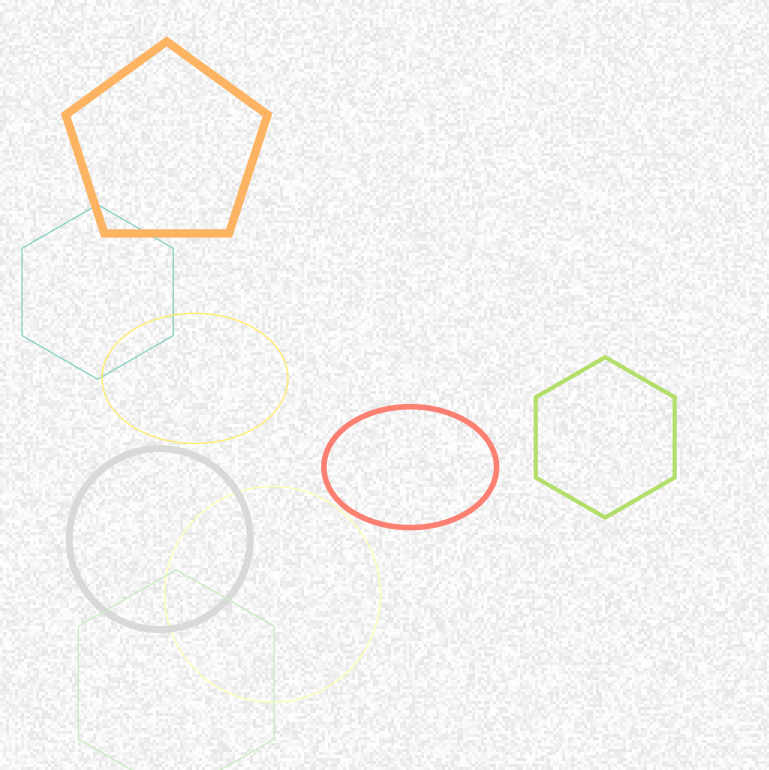[{"shape": "hexagon", "thickness": 0.5, "radius": 0.57, "center": [0.127, 0.621]}, {"shape": "circle", "thickness": 0.5, "radius": 0.7, "center": [0.354, 0.228]}, {"shape": "oval", "thickness": 2, "radius": 0.56, "center": [0.533, 0.393]}, {"shape": "pentagon", "thickness": 3, "radius": 0.69, "center": [0.216, 0.808]}, {"shape": "hexagon", "thickness": 1.5, "radius": 0.52, "center": [0.786, 0.432]}, {"shape": "circle", "thickness": 2.5, "radius": 0.59, "center": [0.207, 0.3]}, {"shape": "hexagon", "thickness": 0.5, "radius": 0.73, "center": [0.229, 0.113]}, {"shape": "oval", "thickness": 0.5, "radius": 0.6, "center": [0.253, 0.509]}]